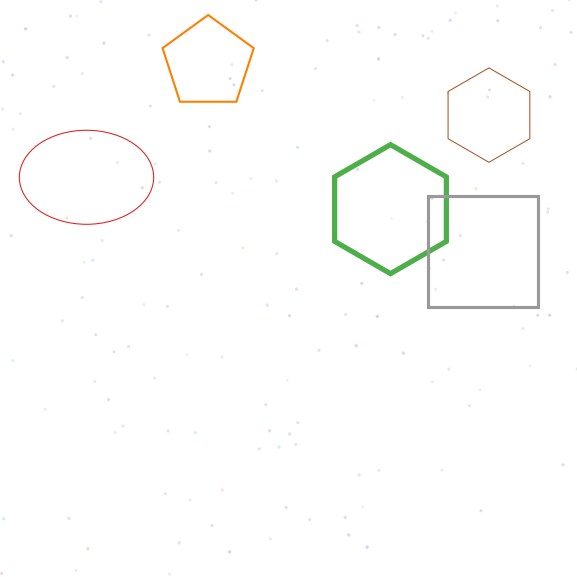[{"shape": "oval", "thickness": 0.5, "radius": 0.58, "center": [0.15, 0.692]}, {"shape": "hexagon", "thickness": 2.5, "radius": 0.56, "center": [0.676, 0.637]}, {"shape": "pentagon", "thickness": 1, "radius": 0.42, "center": [0.36, 0.89]}, {"shape": "hexagon", "thickness": 0.5, "radius": 0.41, "center": [0.847, 0.8]}, {"shape": "square", "thickness": 1.5, "radius": 0.48, "center": [0.836, 0.563]}]